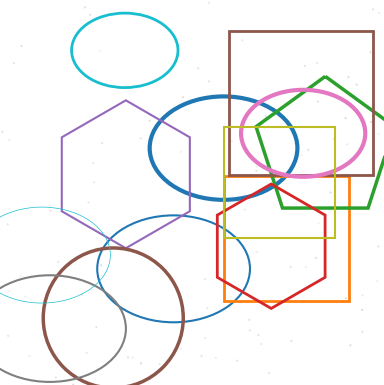[{"shape": "oval", "thickness": 3, "radius": 0.96, "center": [0.581, 0.615]}, {"shape": "oval", "thickness": 1.5, "radius": 0.99, "center": [0.451, 0.302]}, {"shape": "square", "thickness": 2, "radius": 0.81, "center": [0.744, 0.381]}, {"shape": "pentagon", "thickness": 2.5, "radius": 0.95, "center": [0.845, 0.613]}, {"shape": "hexagon", "thickness": 2, "radius": 0.81, "center": [0.704, 0.36]}, {"shape": "hexagon", "thickness": 1.5, "radius": 0.96, "center": [0.327, 0.547]}, {"shape": "circle", "thickness": 2.5, "radius": 0.91, "center": [0.294, 0.174]}, {"shape": "square", "thickness": 2, "radius": 0.94, "center": [0.782, 0.732]}, {"shape": "oval", "thickness": 3, "radius": 0.81, "center": [0.787, 0.654]}, {"shape": "oval", "thickness": 1.5, "radius": 0.99, "center": [0.129, 0.147]}, {"shape": "square", "thickness": 1.5, "radius": 0.72, "center": [0.726, 0.526]}, {"shape": "oval", "thickness": 0.5, "radius": 0.89, "center": [0.109, 0.337]}, {"shape": "oval", "thickness": 2, "radius": 0.69, "center": [0.324, 0.869]}]